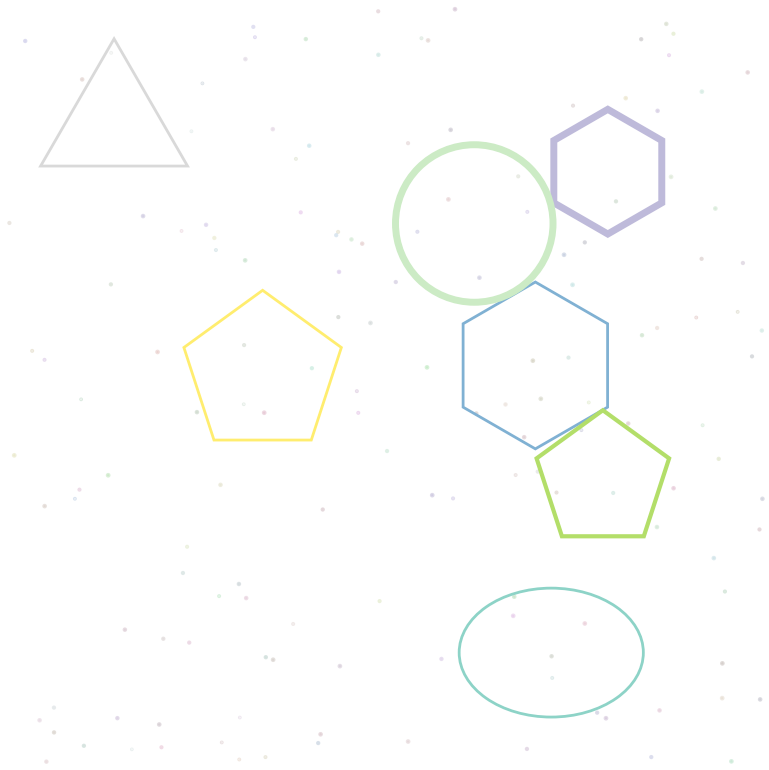[{"shape": "oval", "thickness": 1, "radius": 0.6, "center": [0.716, 0.152]}, {"shape": "hexagon", "thickness": 2.5, "radius": 0.4, "center": [0.789, 0.777]}, {"shape": "hexagon", "thickness": 1, "radius": 0.54, "center": [0.695, 0.525]}, {"shape": "pentagon", "thickness": 1.5, "radius": 0.45, "center": [0.783, 0.377]}, {"shape": "triangle", "thickness": 1, "radius": 0.55, "center": [0.148, 0.839]}, {"shape": "circle", "thickness": 2.5, "radius": 0.51, "center": [0.616, 0.71]}, {"shape": "pentagon", "thickness": 1, "radius": 0.54, "center": [0.341, 0.515]}]